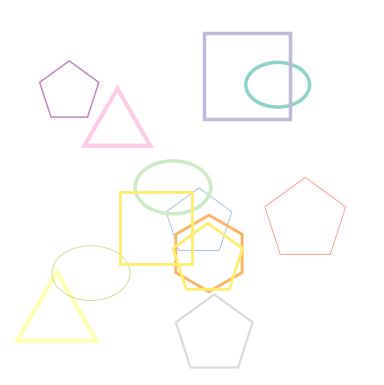[{"shape": "oval", "thickness": 2.5, "radius": 0.41, "center": [0.721, 0.78]}, {"shape": "triangle", "thickness": 3, "radius": 0.6, "center": [0.148, 0.174]}, {"shape": "square", "thickness": 2.5, "radius": 0.56, "center": [0.641, 0.803]}, {"shape": "pentagon", "thickness": 0.5, "radius": 0.55, "center": [0.793, 0.429]}, {"shape": "pentagon", "thickness": 0.5, "radius": 0.45, "center": [0.517, 0.422]}, {"shape": "hexagon", "thickness": 2, "radius": 0.5, "center": [0.543, 0.342]}, {"shape": "oval", "thickness": 0.5, "radius": 0.51, "center": [0.236, 0.291]}, {"shape": "triangle", "thickness": 3, "radius": 0.49, "center": [0.305, 0.671]}, {"shape": "pentagon", "thickness": 1.5, "radius": 0.52, "center": [0.557, 0.13]}, {"shape": "pentagon", "thickness": 1, "radius": 0.4, "center": [0.18, 0.761]}, {"shape": "oval", "thickness": 2.5, "radius": 0.49, "center": [0.449, 0.513]}, {"shape": "square", "thickness": 2, "radius": 0.47, "center": [0.404, 0.408]}, {"shape": "pentagon", "thickness": 2, "radius": 0.47, "center": [0.54, 0.325]}]